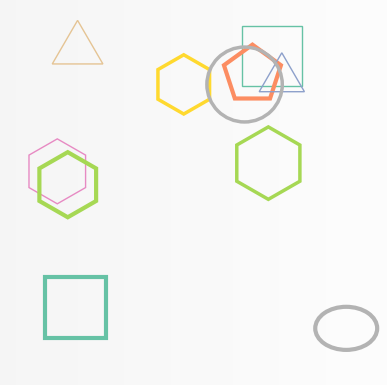[{"shape": "square", "thickness": 3, "radius": 0.4, "center": [0.194, 0.201]}, {"shape": "square", "thickness": 1, "radius": 0.39, "center": [0.702, 0.855]}, {"shape": "pentagon", "thickness": 3, "radius": 0.39, "center": [0.651, 0.807]}, {"shape": "triangle", "thickness": 1, "radius": 0.34, "center": [0.727, 0.795]}, {"shape": "hexagon", "thickness": 1, "radius": 0.42, "center": [0.148, 0.555]}, {"shape": "hexagon", "thickness": 3, "radius": 0.42, "center": [0.175, 0.52]}, {"shape": "hexagon", "thickness": 2.5, "radius": 0.47, "center": [0.692, 0.576]}, {"shape": "hexagon", "thickness": 2.5, "radius": 0.38, "center": [0.474, 0.781]}, {"shape": "triangle", "thickness": 1, "radius": 0.38, "center": [0.2, 0.872]}, {"shape": "oval", "thickness": 3, "radius": 0.4, "center": [0.893, 0.147]}, {"shape": "circle", "thickness": 2.5, "radius": 0.49, "center": [0.631, 0.781]}]